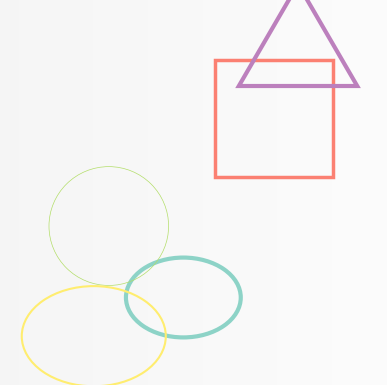[{"shape": "oval", "thickness": 3, "radius": 0.74, "center": [0.473, 0.227]}, {"shape": "square", "thickness": 2.5, "radius": 0.76, "center": [0.708, 0.693]}, {"shape": "circle", "thickness": 0.5, "radius": 0.77, "center": [0.281, 0.413]}, {"shape": "triangle", "thickness": 3, "radius": 0.88, "center": [0.769, 0.865]}, {"shape": "oval", "thickness": 1.5, "radius": 0.93, "center": [0.242, 0.127]}]